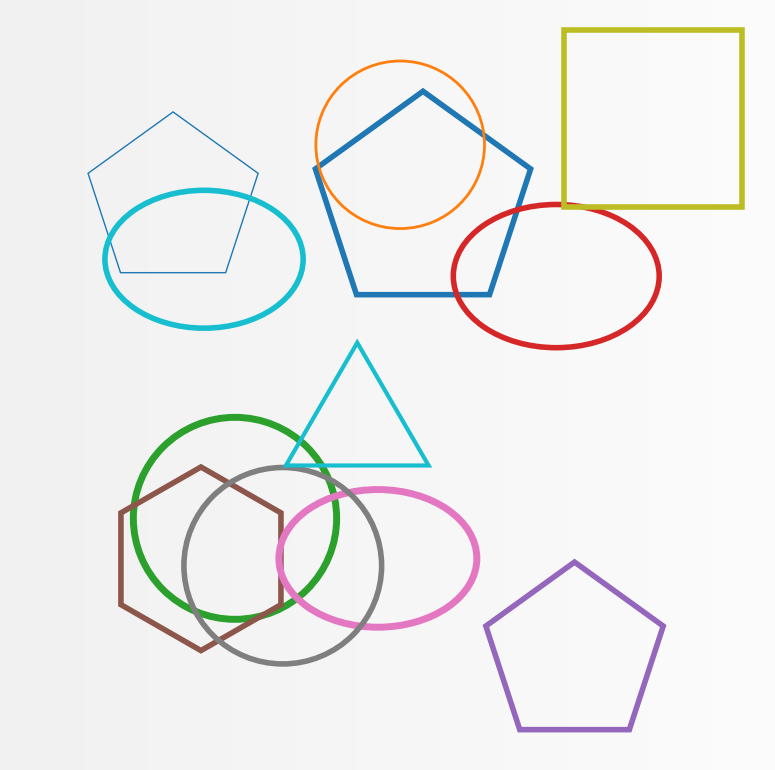[{"shape": "pentagon", "thickness": 2, "radius": 0.73, "center": [0.546, 0.735]}, {"shape": "pentagon", "thickness": 0.5, "radius": 0.58, "center": [0.223, 0.739]}, {"shape": "circle", "thickness": 1, "radius": 0.54, "center": [0.516, 0.812]}, {"shape": "circle", "thickness": 2.5, "radius": 0.66, "center": [0.303, 0.327]}, {"shape": "oval", "thickness": 2, "radius": 0.66, "center": [0.718, 0.641]}, {"shape": "pentagon", "thickness": 2, "radius": 0.6, "center": [0.741, 0.15]}, {"shape": "hexagon", "thickness": 2, "radius": 0.6, "center": [0.259, 0.274]}, {"shape": "oval", "thickness": 2.5, "radius": 0.64, "center": [0.488, 0.275]}, {"shape": "circle", "thickness": 2, "radius": 0.64, "center": [0.365, 0.265]}, {"shape": "square", "thickness": 2, "radius": 0.57, "center": [0.843, 0.846]}, {"shape": "triangle", "thickness": 1.5, "radius": 0.53, "center": [0.461, 0.449]}, {"shape": "oval", "thickness": 2, "radius": 0.64, "center": [0.263, 0.663]}]